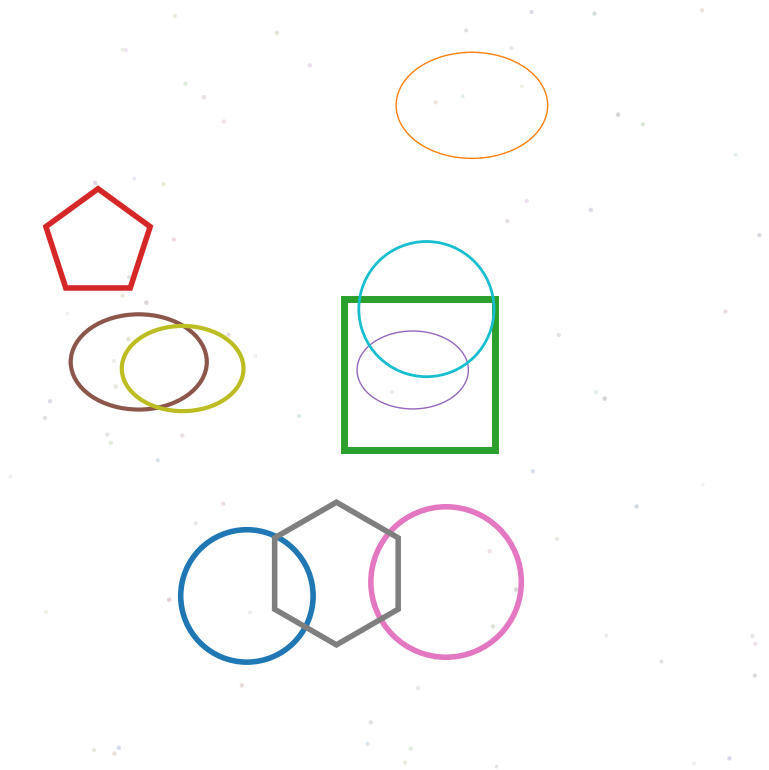[{"shape": "circle", "thickness": 2, "radius": 0.43, "center": [0.321, 0.226]}, {"shape": "oval", "thickness": 0.5, "radius": 0.49, "center": [0.613, 0.863]}, {"shape": "square", "thickness": 2.5, "radius": 0.49, "center": [0.545, 0.513]}, {"shape": "pentagon", "thickness": 2, "radius": 0.36, "center": [0.127, 0.684]}, {"shape": "oval", "thickness": 0.5, "radius": 0.36, "center": [0.536, 0.52]}, {"shape": "oval", "thickness": 1.5, "radius": 0.44, "center": [0.18, 0.53]}, {"shape": "circle", "thickness": 2, "radius": 0.49, "center": [0.579, 0.244]}, {"shape": "hexagon", "thickness": 2, "radius": 0.46, "center": [0.437, 0.255]}, {"shape": "oval", "thickness": 1.5, "radius": 0.4, "center": [0.237, 0.521]}, {"shape": "circle", "thickness": 1, "radius": 0.44, "center": [0.554, 0.599]}]